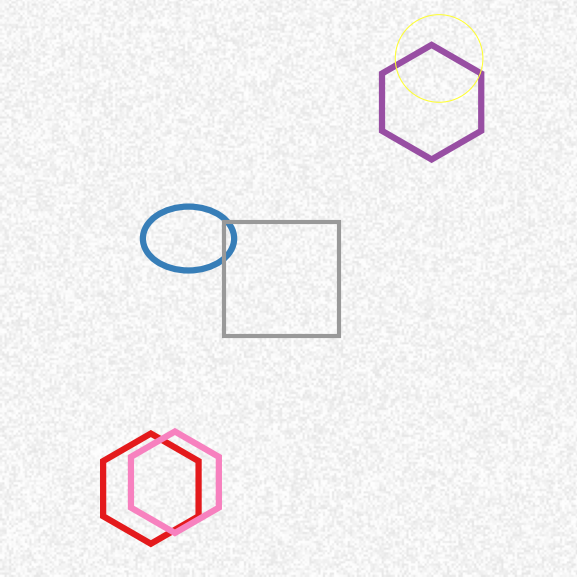[{"shape": "hexagon", "thickness": 3, "radius": 0.48, "center": [0.261, 0.153]}, {"shape": "oval", "thickness": 3, "radius": 0.4, "center": [0.326, 0.586]}, {"shape": "hexagon", "thickness": 3, "radius": 0.5, "center": [0.747, 0.822]}, {"shape": "circle", "thickness": 0.5, "radius": 0.38, "center": [0.76, 0.898]}, {"shape": "hexagon", "thickness": 3, "radius": 0.44, "center": [0.303, 0.164]}, {"shape": "square", "thickness": 2, "radius": 0.5, "center": [0.488, 0.516]}]